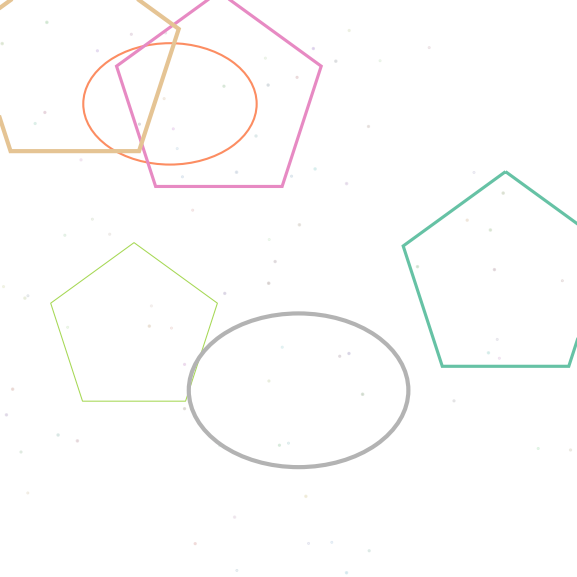[{"shape": "pentagon", "thickness": 1.5, "radius": 0.93, "center": [0.875, 0.516]}, {"shape": "oval", "thickness": 1, "radius": 0.75, "center": [0.294, 0.819]}, {"shape": "pentagon", "thickness": 1.5, "radius": 0.93, "center": [0.379, 0.827]}, {"shape": "pentagon", "thickness": 0.5, "radius": 0.76, "center": [0.232, 0.427]}, {"shape": "pentagon", "thickness": 2, "radius": 0.95, "center": [0.13, 0.891]}, {"shape": "oval", "thickness": 2, "radius": 0.95, "center": [0.517, 0.323]}]